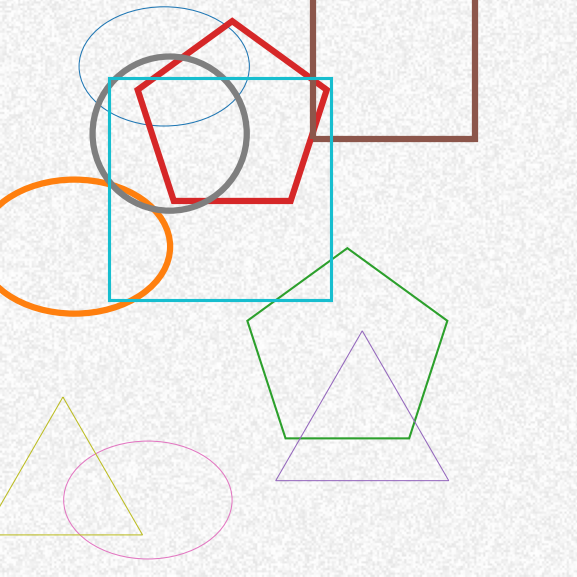[{"shape": "oval", "thickness": 0.5, "radius": 0.74, "center": [0.284, 0.884]}, {"shape": "oval", "thickness": 3, "radius": 0.83, "center": [0.129, 0.572]}, {"shape": "pentagon", "thickness": 1, "radius": 0.91, "center": [0.601, 0.387]}, {"shape": "pentagon", "thickness": 3, "radius": 0.86, "center": [0.402, 0.79]}, {"shape": "triangle", "thickness": 0.5, "radius": 0.86, "center": [0.627, 0.253]}, {"shape": "square", "thickness": 3, "radius": 0.7, "center": [0.682, 0.898]}, {"shape": "oval", "thickness": 0.5, "radius": 0.73, "center": [0.256, 0.133]}, {"shape": "circle", "thickness": 3, "radius": 0.67, "center": [0.294, 0.768]}, {"shape": "triangle", "thickness": 0.5, "radius": 0.8, "center": [0.109, 0.152]}, {"shape": "square", "thickness": 1.5, "radius": 0.96, "center": [0.381, 0.672]}]